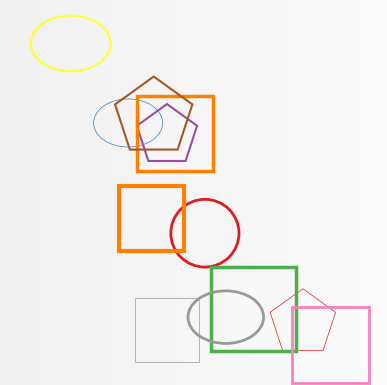[{"shape": "circle", "thickness": 2, "radius": 0.44, "center": [0.529, 0.394]}, {"shape": "pentagon", "thickness": 0.5, "radius": 0.44, "center": [0.782, 0.161]}, {"shape": "oval", "thickness": 0.5, "radius": 0.45, "center": [0.331, 0.681]}, {"shape": "square", "thickness": 2.5, "radius": 0.55, "center": [0.654, 0.197]}, {"shape": "pentagon", "thickness": 1.5, "radius": 0.41, "center": [0.431, 0.648]}, {"shape": "square", "thickness": 3, "radius": 0.42, "center": [0.391, 0.433]}, {"shape": "square", "thickness": 2.5, "radius": 0.49, "center": [0.452, 0.653]}, {"shape": "oval", "thickness": 1.5, "radius": 0.52, "center": [0.182, 0.887]}, {"shape": "pentagon", "thickness": 1.5, "radius": 0.52, "center": [0.397, 0.696]}, {"shape": "square", "thickness": 2, "radius": 0.5, "center": [0.852, 0.104]}, {"shape": "oval", "thickness": 2, "radius": 0.49, "center": [0.583, 0.176]}, {"shape": "square", "thickness": 0.5, "radius": 0.42, "center": [0.431, 0.143]}]